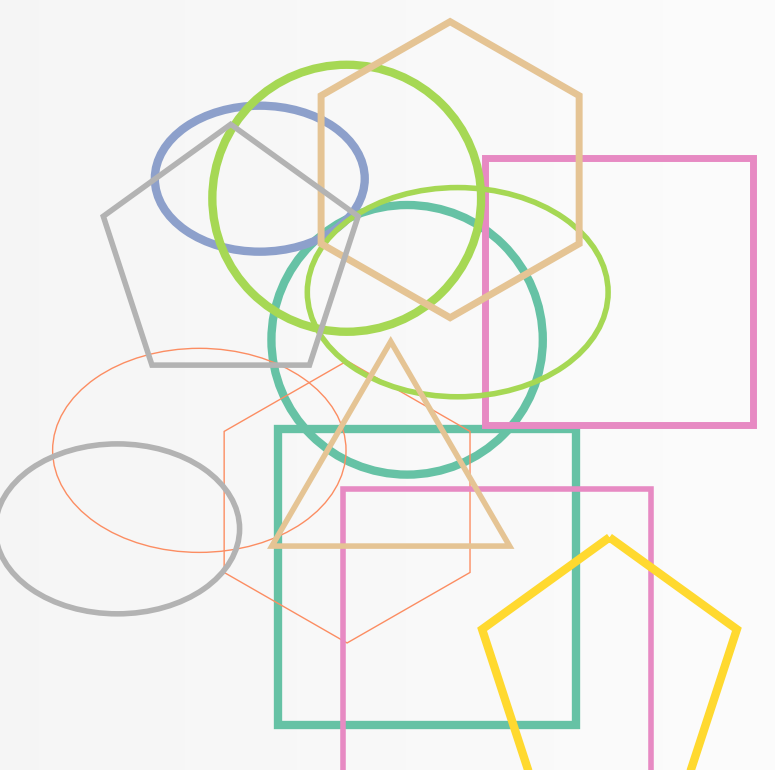[{"shape": "square", "thickness": 3, "radius": 0.96, "center": [0.551, 0.25]}, {"shape": "circle", "thickness": 3, "radius": 0.88, "center": [0.525, 0.559]}, {"shape": "hexagon", "thickness": 0.5, "radius": 0.92, "center": [0.448, 0.348]}, {"shape": "oval", "thickness": 0.5, "radius": 0.95, "center": [0.257, 0.415]}, {"shape": "oval", "thickness": 3, "radius": 0.68, "center": [0.335, 0.768]}, {"shape": "square", "thickness": 2.5, "radius": 0.87, "center": [0.799, 0.622]}, {"shape": "square", "thickness": 2, "radius": 0.99, "center": [0.642, 0.166]}, {"shape": "oval", "thickness": 2, "radius": 0.97, "center": [0.591, 0.621]}, {"shape": "circle", "thickness": 3, "radius": 0.87, "center": [0.447, 0.743]}, {"shape": "pentagon", "thickness": 3, "radius": 0.86, "center": [0.786, 0.129]}, {"shape": "hexagon", "thickness": 2.5, "radius": 0.96, "center": [0.581, 0.78]}, {"shape": "triangle", "thickness": 2, "radius": 0.89, "center": [0.504, 0.379]}, {"shape": "pentagon", "thickness": 2, "radius": 0.86, "center": [0.298, 0.666]}, {"shape": "oval", "thickness": 2, "radius": 0.79, "center": [0.152, 0.313]}]